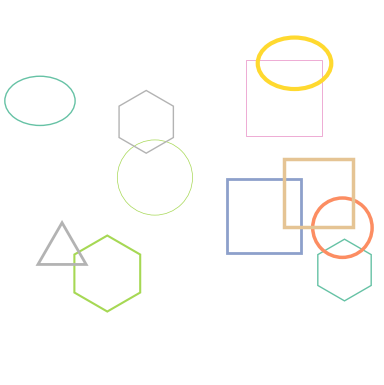[{"shape": "oval", "thickness": 1, "radius": 0.46, "center": [0.104, 0.738]}, {"shape": "hexagon", "thickness": 1, "radius": 0.4, "center": [0.895, 0.299]}, {"shape": "circle", "thickness": 2.5, "radius": 0.39, "center": [0.889, 0.409]}, {"shape": "square", "thickness": 2, "radius": 0.48, "center": [0.685, 0.439]}, {"shape": "square", "thickness": 0.5, "radius": 0.5, "center": [0.738, 0.746]}, {"shape": "circle", "thickness": 0.5, "radius": 0.49, "center": [0.402, 0.539]}, {"shape": "hexagon", "thickness": 1.5, "radius": 0.49, "center": [0.279, 0.29]}, {"shape": "oval", "thickness": 3, "radius": 0.48, "center": [0.765, 0.836]}, {"shape": "square", "thickness": 2.5, "radius": 0.45, "center": [0.827, 0.499]}, {"shape": "hexagon", "thickness": 1, "radius": 0.41, "center": [0.38, 0.684]}, {"shape": "triangle", "thickness": 2, "radius": 0.36, "center": [0.161, 0.349]}]